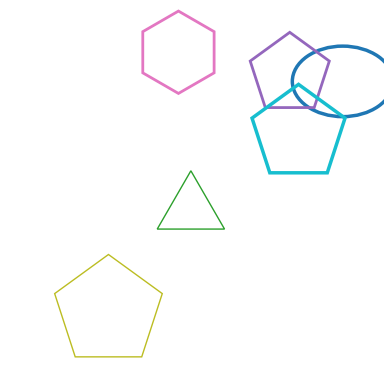[{"shape": "oval", "thickness": 2.5, "radius": 0.65, "center": [0.89, 0.789]}, {"shape": "triangle", "thickness": 1, "radius": 0.5, "center": [0.496, 0.455]}, {"shape": "pentagon", "thickness": 2, "radius": 0.54, "center": [0.753, 0.808]}, {"shape": "hexagon", "thickness": 2, "radius": 0.53, "center": [0.464, 0.864]}, {"shape": "pentagon", "thickness": 1, "radius": 0.73, "center": [0.282, 0.192]}, {"shape": "pentagon", "thickness": 2.5, "radius": 0.63, "center": [0.775, 0.654]}]